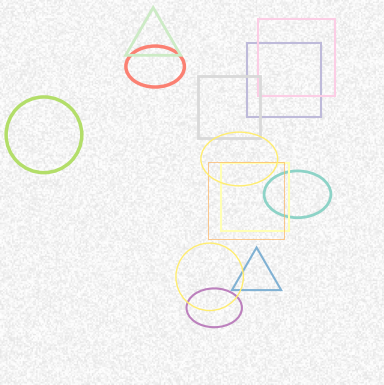[{"shape": "oval", "thickness": 2, "radius": 0.43, "center": [0.773, 0.495]}, {"shape": "square", "thickness": 1.5, "radius": 0.44, "center": [0.663, 0.489]}, {"shape": "square", "thickness": 1.5, "radius": 0.48, "center": [0.737, 0.791]}, {"shape": "oval", "thickness": 2.5, "radius": 0.38, "center": [0.403, 0.827]}, {"shape": "triangle", "thickness": 1.5, "radius": 0.37, "center": [0.666, 0.283]}, {"shape": "square", "thickness": 0.5, "radius": 0.5, "center": [0.638, 0.479]}, {"shape": "circle", "thickness": 2.5, "radius": 0.49, "center": [0.114, 0.65]}, {"shape": "square", "thickness": 1.5, "radius": 0.5, "center": [0.769, 0.85]}, {"shape": "square", "thickness": 2, "radius": 0.4, "center": [0.595, 0.722]}, {"shape": "oval", "thickness": 1.5, "radius": 0.36, "center": [0.556, 0.2]}, {"shape": "triangle", "thickness": 2, "radius": 0.41, "center": [0.398, 0.898]}, {"shape": "oval", "thickness": 1, "radius": 0.5, "center": [0.621, 0.587]}, {"shape": "circle", "thickness": 1, "radius": 0.44, "center": [0.545, 0.281]}]